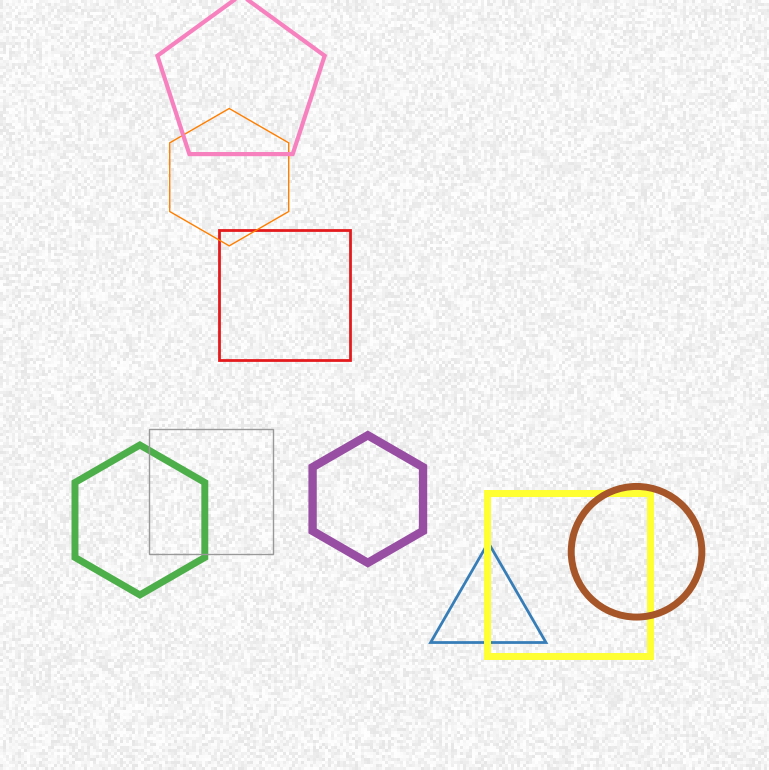[{"shape": "square", "thickness": 1, "radius": 0.42, "center": [0.37, 0.617]}, {"shape": "triangle", "thickness": 1, "radius": 0.43, "center": [0.634, 0.209]}, {"shape": "hexagon", "thickness": 2.5, "radius": 0.49, "center": [0.182, 0.325]}, {"shape": "hexagon", "thickness": 3, "radius": 0.41, "center": [0.478, 0.352]}, {"shape": "hexagon", "thickness": 0.5, "radius": 0.45, "center": [0.298, 0.77]}, {"shape": "square", "thickness": 2.5, "radius": 0.53, "center": [0.738, 0.254]}, {"shape": "circle", "thickness": 2.5, "radius": 0.42, "center": [0.827, 0.283]}, {"shape": "pentagon", "thickness": 1.5, "radius": 0.57, "center": [0.313, 0.892]}, {"shape": "square", "thickness": 0.5, "radius": 0.4, "center": [0.274, 0.362]}]